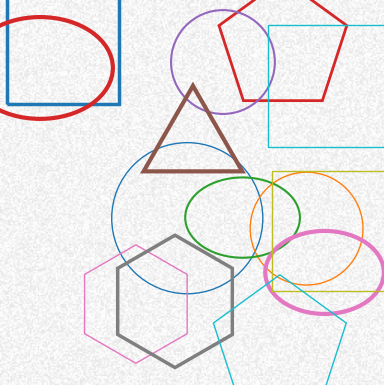[{"shape": "circle", "thickness": 1, "radius": 0.98, "center": [0.486, 0.433]}, {"shape": "square", "thickness": 2.5, "radius": 0.73, "center": [0.163, 0.876]}, {"shape": "circle", "thickness": 1, "radius": 0.73, "center": [0.796, 0.406]}, {"shape": "oval", "thickness": 1.5, "radius": 0.74, "center": [0.63, 0.435]}, {"shape": "pentagon", "thickness": 2, "radius": 0.87, "center": [0.735, 0.88]}, {"shape": "oval", "thickness": 3, "radius": 0.94, "center": [0.104, 0.823]}, {"shape": "circle", "thickness": 1.5, "radius": 0.67, "center": [0.579, 0.839]}, {"shape": "triangle", "thickness": 3, "radius": 0.74, "center": [0.501, 0.629]}, {"shape": "oval", "thickness": 3, "radius": 0.77, "center": [0.843, 0.292]}, {"shape": "hexagon", "thickness": 1, "radius": 0.77, "center": [0.353, 0.21]}, {"shape": "hexagon", "thickness": 2.5, "radius": 0.86, "center": [0.455, 0.217]}, {"shape": "square", "thickness": 1, "radius": 0.78, "center": [0.863, 0.399]}, {"shape": "pentagon", "thickness": 1, "radius": 0.91, "center": [0.727, 0.105]}, {"shape": "square", "thickness": 1, "radius": 0.79, "center": [0.854, 0.777]}]